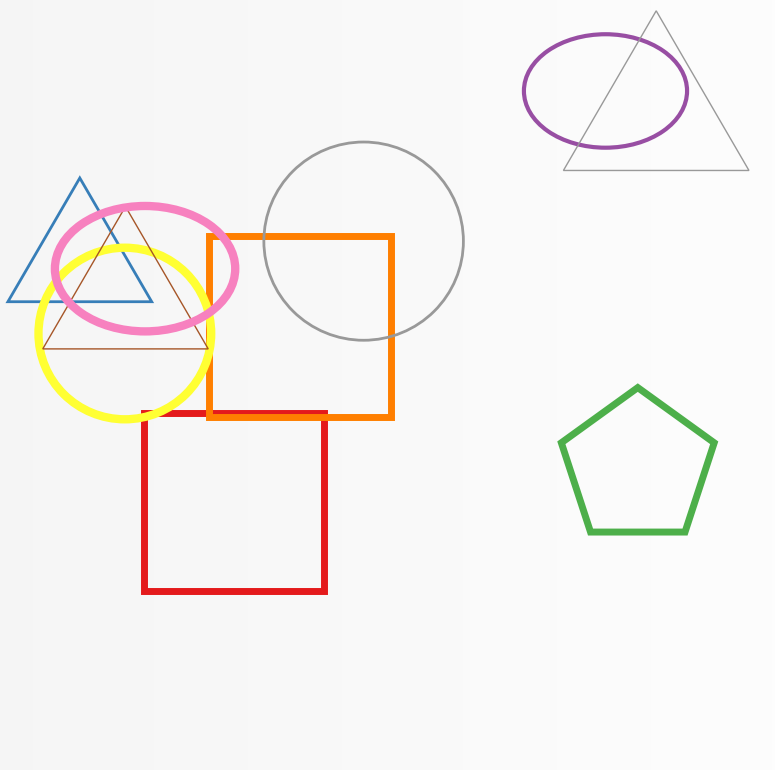[{"shape": "square", "thickness": 2.5, "radius": 0.58, "center": [0.302, 0.348]}, {"shape": "triangle", "thickness": 1, "radius": 0.54, "center": [0.103, 0.662]}, {"shape": "pentagon", "thickness": 2.5, "radius": 0.52, "center": [0.823, 0.393]}, {"shape": "oval", "thickness": 1.5, "radius": 0.53, "center": [0.781, 0.882]}, {"shape": "square", "thickness": 2.5, "radius": 0.59, "center": [0.387, 0.576]}, {"shape": "circle", "thickness": 3, "radius": 0.56, "center": [0.161, 0.567]}, {"shape": "triangle", "thickness": 0.5, "radius": 0.62, "center": [0.162, 0.609]}, {"shape": "oval", "thickness": 3, "radius": 0.58, "center": [0.187, 0.651]}, {"shape": "triangle", "thickness": 0.5, "radius": 0.69, "center": [0.847, 0.848]}, {"shape": "circle", "thickness": 1, "radius": 0.64, "center": [0.469, 0.687]}]